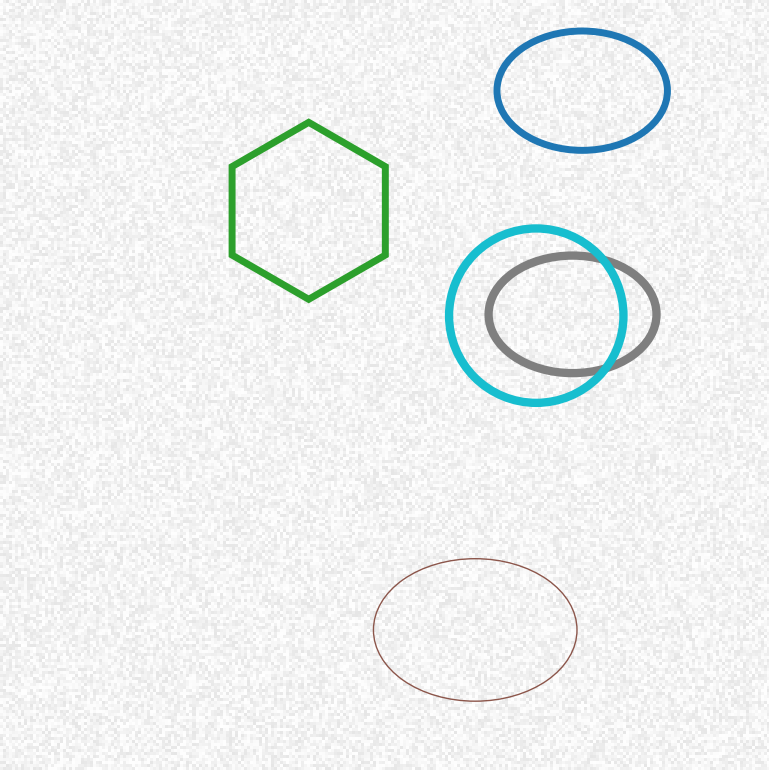[{"shape": "oval", "thickness": 2.5, "radius": 0.55, "center": [0.756, 0.882]}, {"shape": "hexagon", "thickness": 2.5, "radius": 0.57, "center": [0.401, 0.726]}, {"shape": "oval", "thickness": 0.5, "radius": 0.66, "center": [0.617, 0.182]}, {"shape": "oval", "thickness": 3, "radius": 0.55, "center": [0.744, 0.592]}, {"shape": "circle", "thickness": 3, "radius": 0.57, "center": [0.696, 0.59]}]